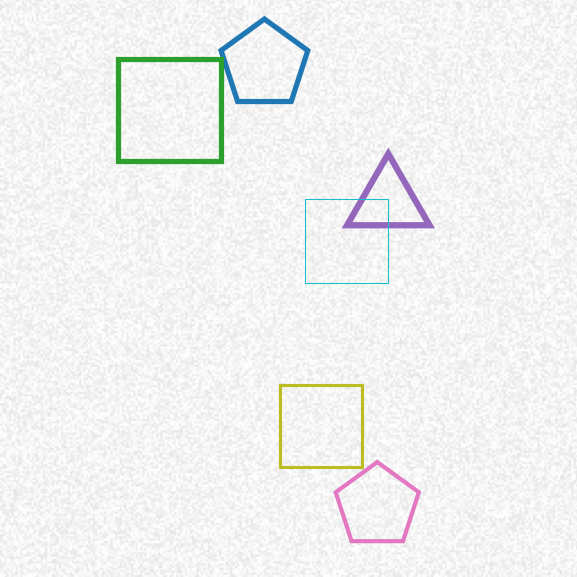[{"shape": "pentagon", "thickness": 2.5, "radius": 0.39, "center": [0.458, 0.887]}, {"shape": "square", "thickness": 2.5, "radius": 0.44, "center": [0.294, 0.809]}, {"shape": "triangle", "thickness": 3, "radius": 0.41, "center": [0.672, 0.65]}, {"shape": "pentagon", "thickness": 2, "radius": 0.38, "center": [0.653, 0.123]}, {"shape": "square", "thickness": 1.5, "radius": 0.35, "center": [0.555, 0.261]}, {"shape": "square", "thickness": 0.5, "radius": 0.36, "center": [0.6, 0.582]}]